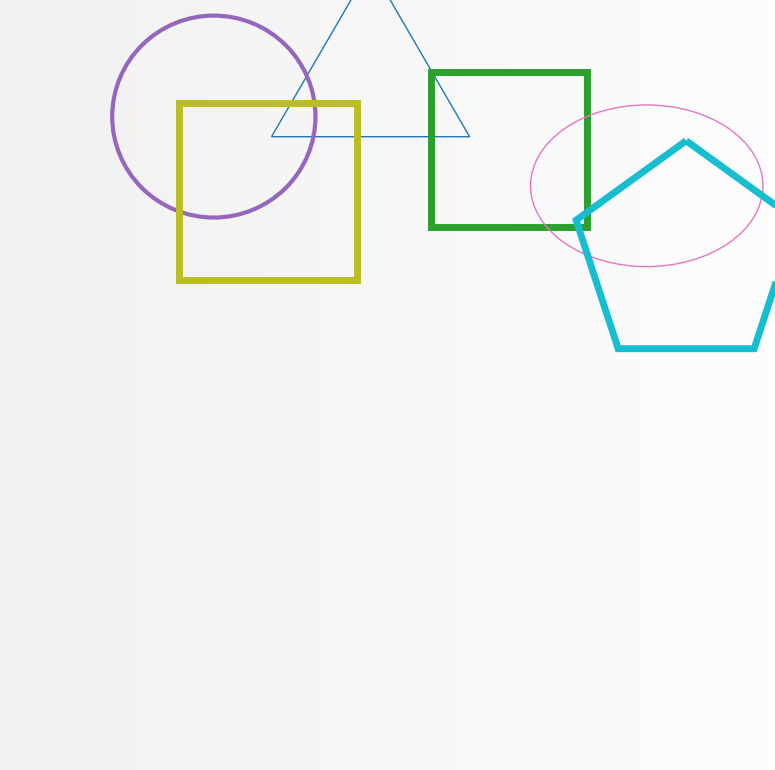[{"shape": "triangle", "thickness": 0.5, "radius": 0.74, "center": [0.478, 0.896]}, {"shape": "square", "thickness": 2.5, "radius": 0.5, "center": [0.657, 0.806]}, {"shape": "circle", "thickness": 1.5, "radius": 0.66, "center": [0.276, 0.849]}, {"shape": "oval", "thickness": 0.5, "radius": 0.75, "center": [0.834, 0.759]}, {"shape": "square", "thickness": 2.5, "radius": 0.57, "center": [0.346, 0.751]}, {"shape": "pentagon", "thickness": 2.5, "radius": 0.75, "center": [0.885, 0.668]}]